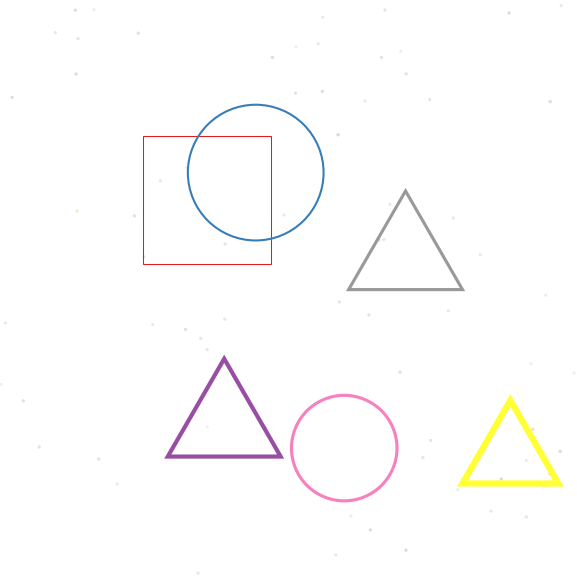[{"shape": "square", "thickness": 0.5, "radius": 0.55, "center": [0.359, 0.653]}, {"shape": "circle", "thickness": 1, "radius": 0.59, "center": [0.443, 0.7]}, {"shape": "triangle", "thickness": 2, "radius": 0.56, "center": [0.388, 0.265]}, {"shape": "triangle", "thickness": 3, "radius": 0.48, "center": [0.884, 0.21]}, {"shape": "circle", "thickness": 1.5, "radius": 0.46, "center": [0.596, 0.223]}, {"shape": "triangle", "thickness": 1.5, "radius": 0.57, "center": [0.702, 0.555]}]